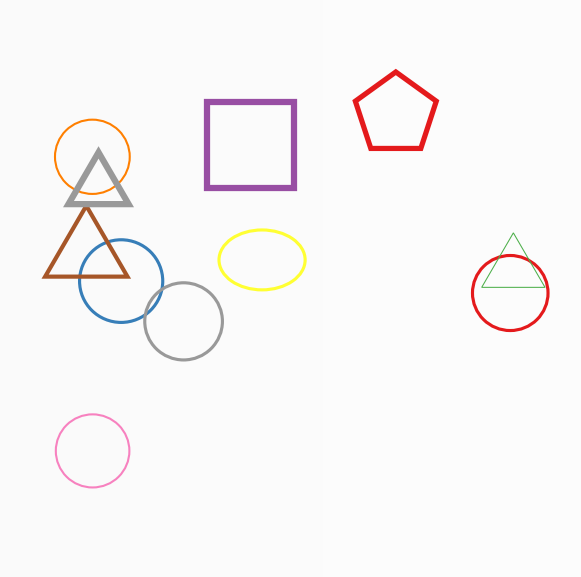[{"shape": "pentagon", "thickness": 2.5, "radius": 0.37, "center": [0.681, 0.801]}, {"shape": "circle", "thickness": 1.5, "radius": 0.32, "center": [0.878, 0.492]}, {"shape": "circle", "thickness": 1.5, "radius": 0.36, "center": [0.208, 0.512]}, {"shape": "triangle", "thickness": 0.5, "radius": 0.31, "center": [0.883, 0.533]}, {"shape": "square", "thickness": 3, "radius": 0.37, "center": [0.431, 0.749]}, {"shape": "circle", "thickness": 1, "radius": 0.32, "center": [0.159, 0.728]}, {"shape": "oval", "thickness": 1.5, "radius": 0.37, "center": [0.451, 0.549]}, {"shape": "triangle", "thickness": 2, "radius": 0.41, "center": [0.148, 0.561]}, {"shape": "circle", "thickness": 1, "radius": 0.32, "center": [0.159, 0.218]}, {"shape": "triangle", "thickness": 3, "radius": 0.3, "center": [0.17, 0.676]}, {"shape": "circle", "thickness": 1.5, "radius": 0.33, "center": [0.316, 0.443]}]